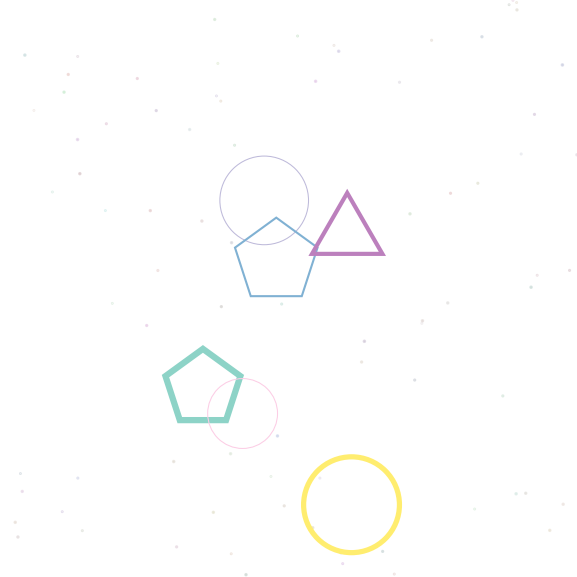[{"shape": "pentagon", "thickness": 3, "radius": 0.34, "center": [0.351, 0.327]}, {"shape": "circle", "thickness": 0.5, "radius": 0.38, "center": [0.457, 0.652]}, {"shape": "pentagon", "thickness": 1, "radius": 0.38, "center": [0.478, 0.547]}, {"shape": "circle", "thickness": 0.5, "radius": 0.3, "center": [0.42, 0.283]}, {"shape": "triangle", "thickness": 2, "radius": 0.35, "center": [0.601, 0.595]}, {"shape": "circle", "thickness": 2.5, "radius": 0.41, "center": [0.609, 0.125]}]